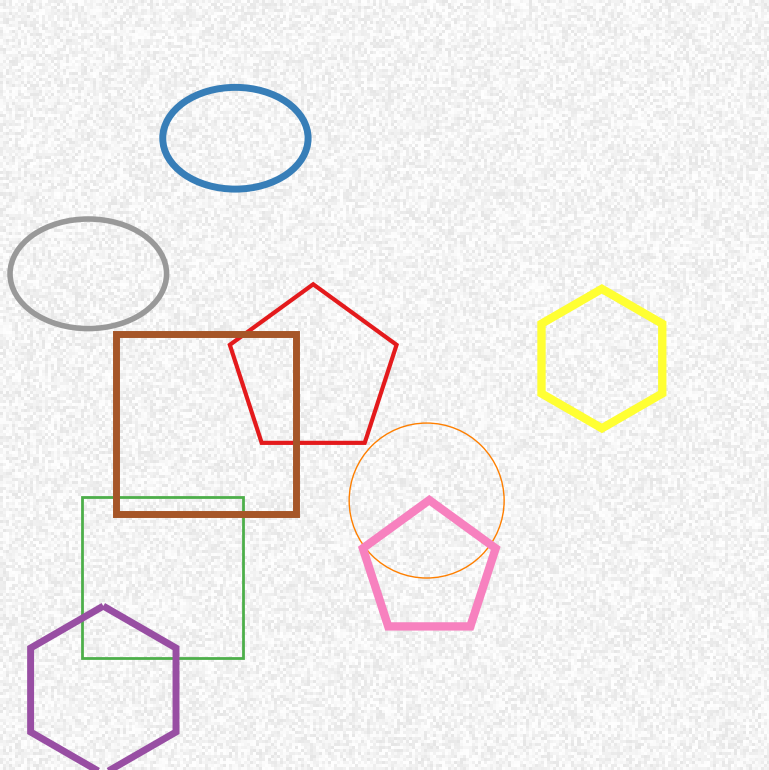[{"shape": "pentagon", "thickness": 1.5, "radius": 0.57, "center": [0.407, 0.517]}, {"shape": "oval", "thickness": 2.5, "radius": 0.47, "center": [0.306, 0.82]}, {"shape": "square", "thickness": 1, "radius": 0.52, "center": [0.211, 0.25]}, {"shape": "hexagon", "thickness": 2.5, "radius": 0.55, "center": [0.134, 0.104]}, {"shape": "circle", "thickness": 0.5, "radius": 0.5, "center": [0.554, 0.35]}, {"shape": "hexagon", "thickness": 3, "radius": 0.45, "center": [0.782, 0.534]}, {"shape": "square", "thickness": 2.5, "radius": 0.58, "center": [0.268, 0.449]}, {"shape": "pentagon", "thickness": 3, "radius": 0.45, "center": [0.558, 0.26]}, {"shape": "oval", "thickness": 2, "radius": 0.51, "center": [0.115, 0.644]}]